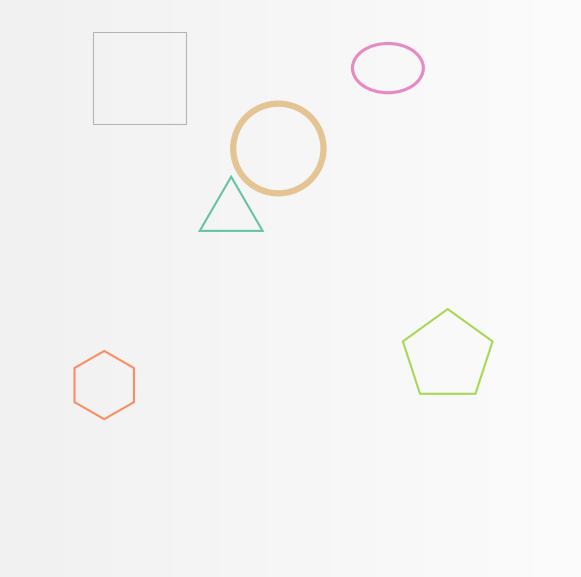[{"shape": "triangle", "thickness": 1, "radius": 0.31, "center": [0.398, 0.631]}, {"shape": "hexagon", "thickness": 1, "radius": 0.3, "center": [0.179, 0.332]}, {"shape": "oval", "thickness": 1.5, "radius": 0.3, "center": [0.667, 0.881]}, {"shape": "pentagon", "thickness": 1, "radius": 0.41, "center": [0.77, 0.383]}, {"shape": "circle", "thickness": 3, "radius": 0.39, "center": [0.479, 0.742]}, {"shape": "square", "thickness": 0.5, "radius": 0.4, "center": [0.24, 0.865]}]